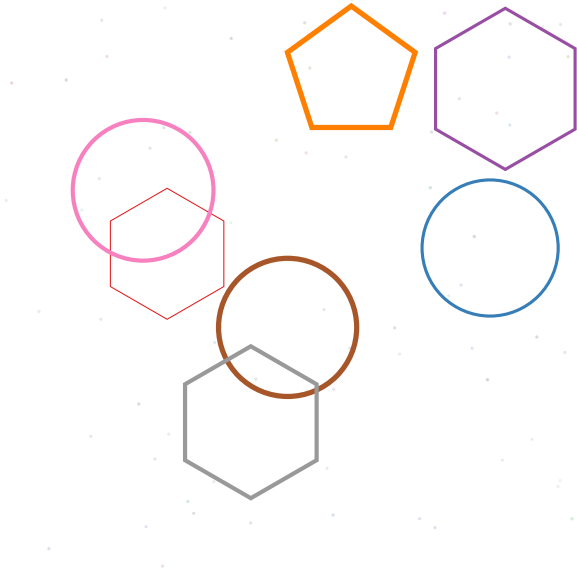[{"shape": "hexagon", "thickness": 0.5, "radius": 0.57, "center": [0.289, 0.56]}, {"shape": "circle", "thickness": 1.5, "radius": 0.59, "center": [0.849, 0.57]}, {"shape": "hexagon", "thickness": 1.5, "radius": 0.7, "center": [0.875, 0.845]}, {"shape": "pentagon", "thickness": 2.5, "radius": 0.58, "center": [0.608, 0.872]}, {"shape": "circle", "thickness": 2.5, "radius": 0.6, "center": [0.498, 0.432]}, {"shape": "circle", "thickness": 2, "radius": 0.61, "center": [0.248, 0.67]}, {"shape": "hexagon", "thickness": 2, "radius": 0.66, "center": [0.434, 0.268]}]